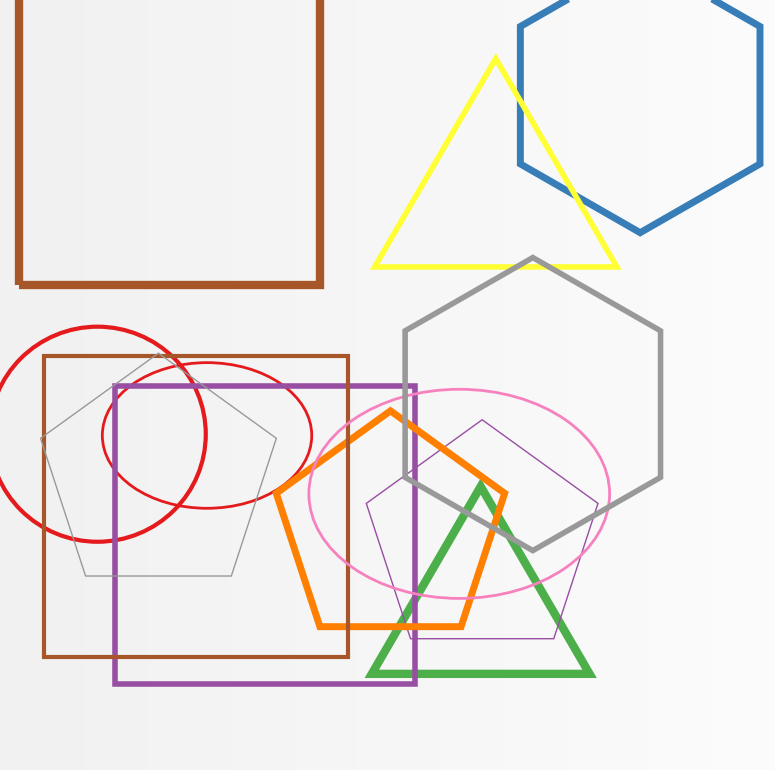[{"shape": "oval", "thickness": 1, "radius": 0.68, "center": [0.267, 0.434]}, {"shape": "circle", "thickness": 1.5, "radius": 0.7, "center": [0.126, 0.436]}, {"shape": "hexagon", "thickness": 2.5, "radius": 0.89, "center": [0.826, 0.876]}, {"shape": "triangle", "thickness": 3, "radius": 0.81, "center": [0.62, 0.206]}, {"shape": "pentagon", "thickness": 0.5, "radius": 0.79, "center": [0.622, 0.298]}, {"shape": "square", "thickness": 2, "radius": 0.97, "center": [0.342, 0.305]}, {"shape": "pentagon", "thickness": 2.5, "radius": 0.77, "center": [0.504, 0.311]}, {"shape": "triangle", "thickness": 2, "radius": 0.9, "center": [0.64, 0.744]}, {"shape": "square", "thickness": 3, "radius": 0.97, "center": [0.219, 0.825]}, {"shape": "square", "thickness": 1.5, "radius": 0.98, "center": [0.253, 0.342]}, {"shape": "oval", "thickness": 1, "radius": 0.97, "center": [0.593, 0.359]}, {"shape": "hexagon", "thickness": 2, "radius": 0.95, "center": [0.688, 0.475]}, {"shape": "pentagon", "thickness": 0.5, "radius": 0.8, "center": [0.204, 0.381]}]